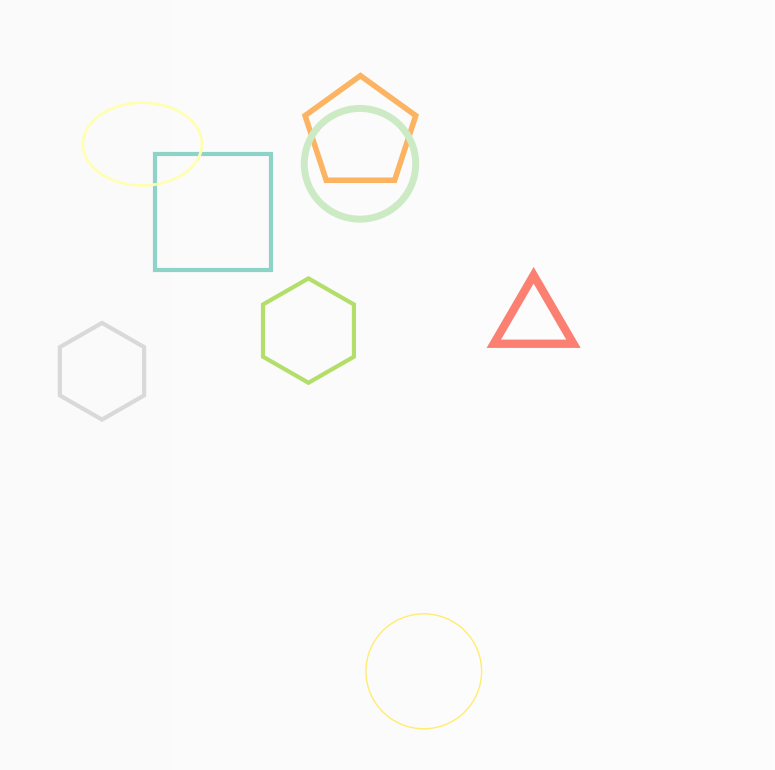[{"shape": "square", "thickness": 1.5, "radius": 0.37, "center": [0.274, 0.724]}, {"shape": "oval", "thickness": 1, "radius": 0.38, "center": [0.184, 0.813]}, {"shape": "triangle", "thickness": 3, "radius": 0.3, "center": [0.689, 0.583]}, {"shape": "pentagon", "thickness": 2, "radius": 0.38, "center": [0.465, 0.827]}, {"shape": "hexagon", "thickness": 1.5, "radius": 0.34, "center": [0.398, 0.571]}, {"shape": "hexagon", "thickness": 1.5, "radius": 0.31, "center": [0.132, 0.518]}, {"shape": "circle", "thickness": 2.5, "radius": 0.36, "center": [0.464, 0.787]}, {"shape": "circle", "thickness": 0.5, "radius": 0.37, "center": [0.547, 0.128]}]